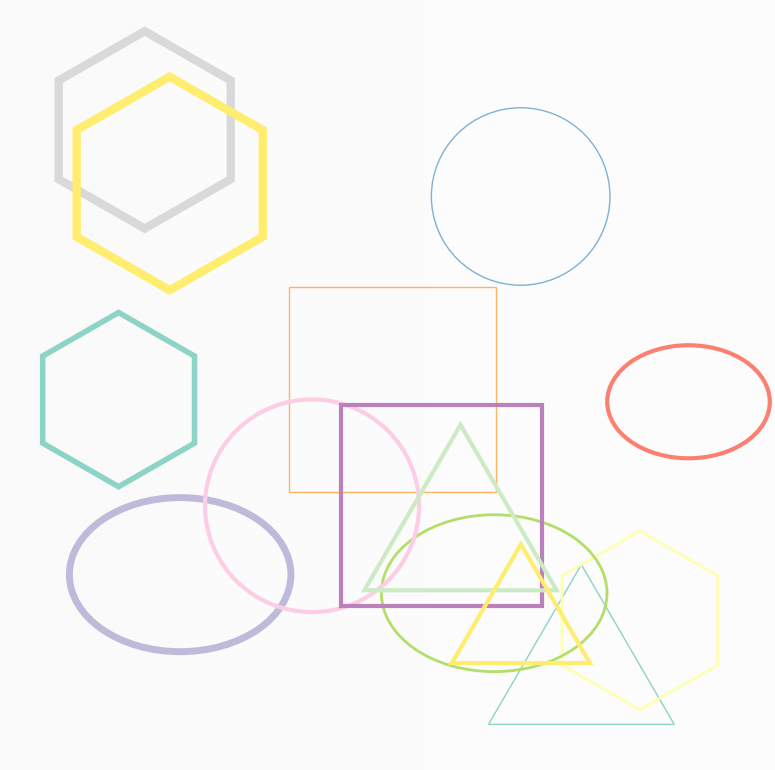[{"shape": "triangle", "thickness": 0.5, "radius": 0.69, "center": [0.75, 0.128]}, {"shape": "hexagon", "thickness": 2, "radius": 0.57, "center": [0.153, 0.481]}, {"shape": "hexagon", "thickness": 1, "radius": 0.58, "center": [0.826, 0.194]}, {"shape": "oval", "thickness": 2.5, "radius": 0.71, "center": [0.232, 0.254]}, {"shape": "oval", "thickness": 1.5, "radius": 0.52, "center": [0.888, 0.478]}, {"shape": "circle", "thickness": 0.5, "radius": 0.58, "center": [0.672, 0.745]}, {"shape": "square", "thickness": 0.5, "radius": 0.67, "center": [0.507, 0.494]}, {"shape": "oval", "thickness": 1, "radius": 0.73, "center": [0.638, 0.23]}, {"shape": "circle", "thickness": 1.5, "radius": 0.69, "center": [0.403, 0.343]}, {"shape": "hexagon", "thickness": 3, "radius": 0.64, "center": [0.187, 0.831]}, {"shape": "square", "thickness": 1.5, "radius": 0.65, "center": [0.57, 0.344]}, {"shape": "triangle", "thickness": 1.5, "radius": 0.72, "center": [0.594, 0.305]}, {"shape": "triangle", "thickness": 1.5, "radius": 0.51, "center": [0.672, 0.19]}, {"shape": "hexagon", "thickness": 3, "radius": 0.69, "center": [0.219, 0.762]}]